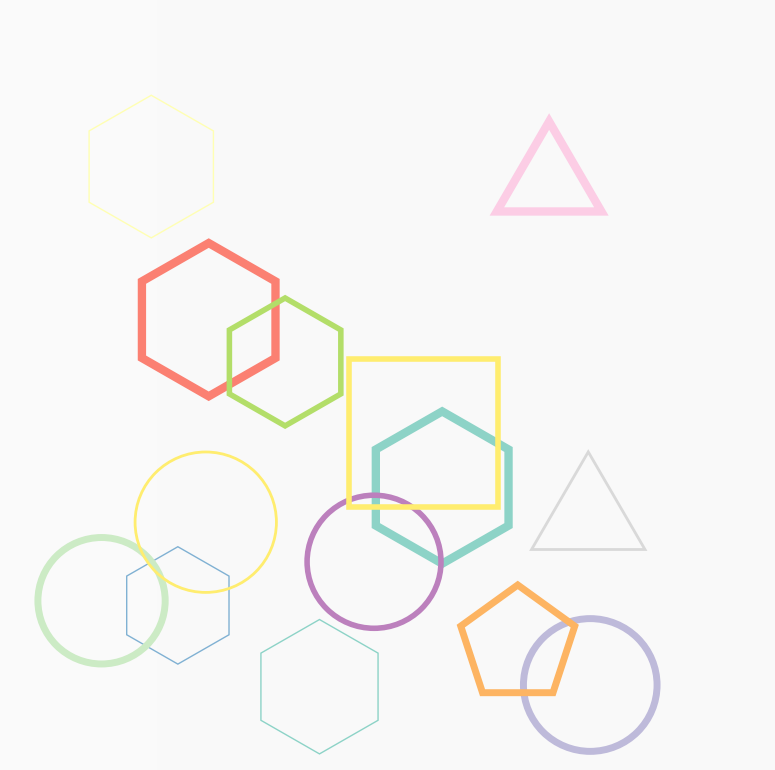[{"shape": "hexagon", "thickness": 3, "radius": 0.49, "center": [0.571, 0.367]}, {"shape": "hexagon", "thickness": 0.5, "radius": 0.44, "center": [0.412, 0.108]}, {"shape": "hexagon", "thickness": 0.5, "radius": 0.46, "center": [0.195, 0.784]}, {"shape": "circle", "thickness": 2.5, "radius": 0.43, "center": [0.762, 0.11]}, {"shape": "hexagon", "thickness": 3, "radius": 0.5, "center": [0.269, 0.585]}, {"shape": "hexagon", "thickness": 0.5, "radius": 0.38, "center": [0.229, 0.214]}, {"shape": "pentagon", "thickness": 2.5, "radius": 0.39, "center": [0.668, 0.163]}, {"shape": "hexagon", "thickness": 2, "radius": 0.42, "center": [0.368, 0.53]}, {"shape": "triangle", "thickness": 3, "radius": 0.39, "center": [0.709, 0.764]}, {"shape": "triangle", "thickness": 1, "radius": 0.42, "center": [0.759, 0.329]}, {"shape": "circle", "thickness": 2, "radius": 0.43, "center": [0.483, 0.27]}, {"shape": "circle", "thickness": 2.5, "radius": 0.41, "center": [0.131, 0.22]}, {"shape": "circle", "thickness": 1, "radius": 0.46, "center": [0.265, 0.322]}, {"shape": "square", "thickness": 2, "radius": 0.48, "center": [0.547, 0.437]}]